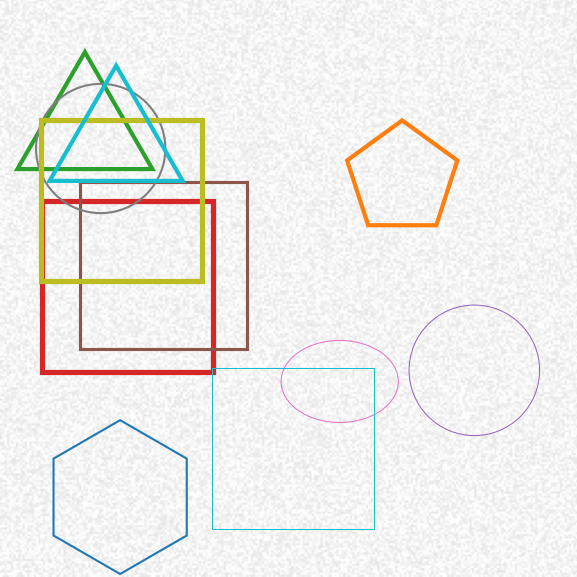[{"shape": "hexagon", "thickness": 1, "radius": 0.67, "center": [0.208, 0.138]}, {"shape": "pentagon", "thickness": 2, "radius": 0.5, "center": [0.696, 0.69]}, {"shape": "triangle", "thickness": 2, "radius": 0.68, "center": [0.147, 0.774]}, {"shape": "square", "thickness": 2.5, "radius": 0.74, "center": [0.221, 0.503]}, {"shape": "circle", "thickness": 0.5, "radius": 0.56, "center": [0.821, 0.358]}, {"shape": "square", "thickness": 1.5, "radius": 0.72, "center": [0.283, 0.54]}, {"shape": "oval", "thickness": 0.5, "radius": 0.51, "center": [0.588, 0.339]}, {"shape": "circle", "thickness": 1, "radius": 0.56, "center": [0.174, 0.742]}, {"shape": "square", "thickness": 2.5, "radius": 0.7, "center": [0.211, 0.652]}, {"shape": "triangle", "thickness": 2, "radius": 0.67, "center": [0.201, 0.752]}, {"shape": "square", "thickness": 0.5, "radius": 0.7, "center": [0.508, 0.223]}]